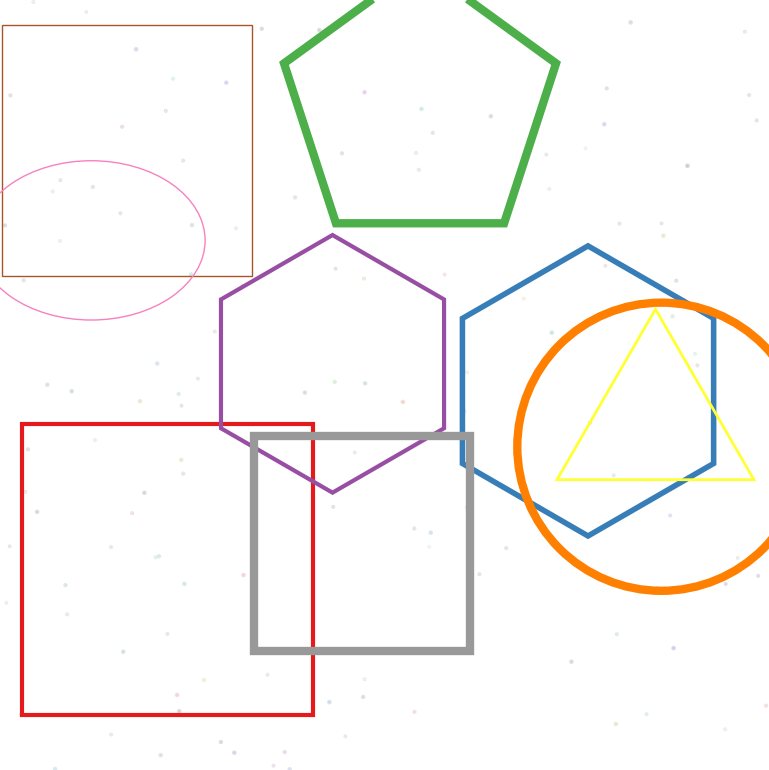[{"shape": "square", "thickness": 1.5, "radius": 0.94, "center": [0.217, 0.26]}, {"shape": "hexagon", "thickness": 2, "radius": 0.94, "center": [0.764, 0.492]}, {"shape": "pentagon", "thickness": 3, "radius": 0.93, "center": [0.545, 0.86]}, {"shape": "hexagon", "thickness": 1.5, "radius": 0.84, "center": [0.432, 0.527]}, {"shape": "circle", "thickness": 3, "radius": 0.94, "center": [0.859, 0.42]}, {"shape": "triangle", "thickness": 1, "radius": 0.74, "center": [0.851, 0.451]}, {"shape": "square", "thickness": 0.5, "radius": 0.81, "center": [0.165, 0.805]}, {"shape": "oval", "thickness": 0.5, "radius": 0.74, "center": [0.119, 0.688]}, {"shape": "square", "thickness": 3, "radius": 0.7, "center": [0.47, 0.295]}]